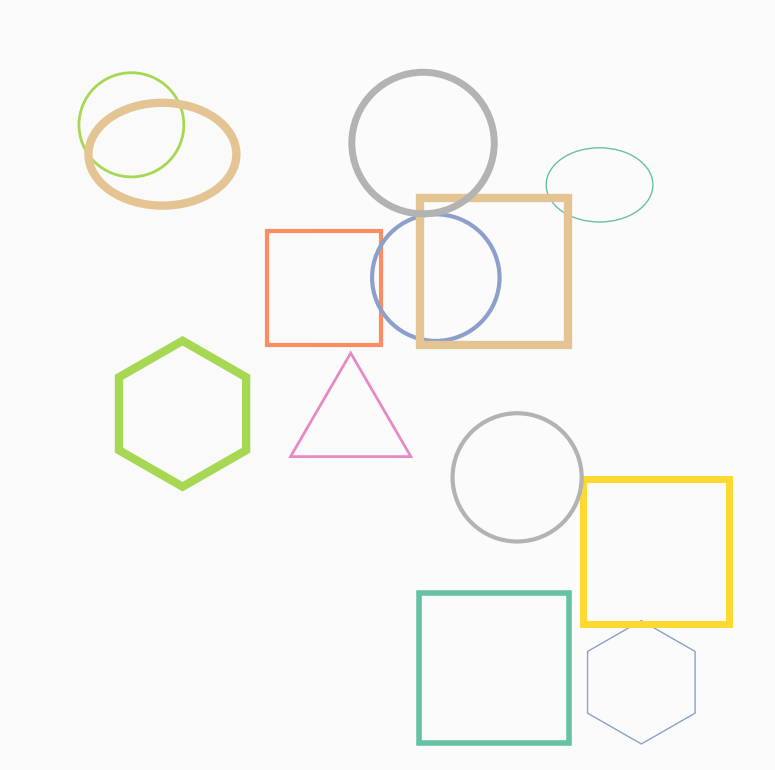[{"shape": "oval", "thickness": 0.5, "radius": 0.34, "center": [0.774, 0.76]}, {"shape": "square", "thickness": 2, "radius": 0.49, "center": [0.637, 0.133]}, {"shape": "square", "thickness": 1.5, "radius": 0.37, "center": [0.418, 0.626]}, {"shape": "hexagon", "thickness": 0.5, "radius": 0.4, "center": [0.828, 0.114]}, {"shape": "circle", "thickness": 1.5, "radius": 0.41, "center": [0.562, 0.639]}, {"shape": "triangle", "thickness": 1, "radius": 0.45, "center": [0.453, 0.452]}, {"shape": "hexagon", "thickness": 3, "radius": 0.47, "center": [0.236, 0.463]}, {"shape": "circle", "thickness": 1, "radius": 0.34, "center": [0.17, 0.838]}, {"shape": "square", "thickness": 2.5, "radius": 0.47, "center": [0.846, 0.284]}, {"shape": "square", "thickness": 3, "radius": 0.48, "center": [0.638, 0.648]}, {"shape": "oval", "thickness": 3, "radius": 0.48, "center": [0.21, 0.8]}, {"shape": "circle", "thickness": 1.5, "radius": 0.42, "center": [0.667, 0.38]}, {"shape": "circle", "thickness": 2.5, "radius": 0.46, "center": [0.546, 0.814]}]